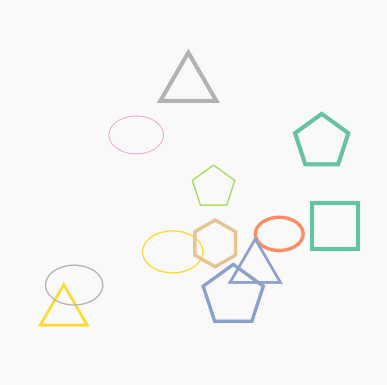[{"shape": "pentagon", "thickness": 3, "radius": 0.36, "center": [0.83, 0.632]}, {"shape": "square", "thickness": 3, "radius": 0.3, "center": [0.864, 0.412]}, {"shape": "oval", "thickness": 2.5, "radius": 0.31, "center": [0.721, 0.392]}, {"shape": "triangle", "thickness": 2, "radius": 0.38, "center": [0.659, 0.304]}, {"shape": "pentagon", "thickness": 2.5, "radius": 0.41, "center": [0.602, 0.231]}, {"shape": "oval", "thickness": 0.5, "radius": 0.35, "center": [0.352, 0.649]}, {"shape": "pentagon", "thickness": 1, "radius": 0.29, "center": [0.551, 0.514]}, {"shape": "triangle", "thickness": 2, "radius": 0.35, "center": [0.165, 0.191]}, {"shape": "oval", "thickness": 1, "radius": 0.39, "center": [0.446, 0.346]}, {"shape": "hexagon", "thickness": 2.5, "radius": 0.3, "center": [0.555, 0.368]}, {"shape": "oval", "thickness": 1, "radius": 0.37, "center": [0.191, 0.259]}, {"shape": "triangle", "thickness": 3, "radius": 0.42, "center": [0.486, 0.78]}]